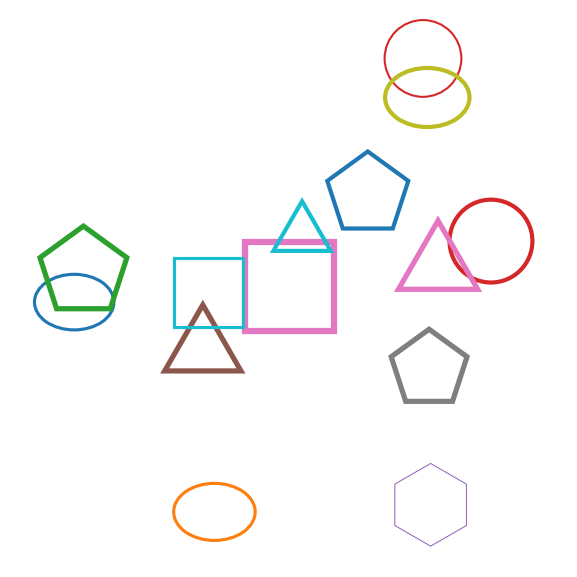[{"shape": "oval", "thickness": 1.5, "radius": 0.34, "center": [0.128, 0.476]}, {"shape": "pentagon", "thickness": 2, "radius": 0.37, "center": [0.637, 0.663]}, {"shape": "oval", "thickness": 1.5, "radius": 0.35, "center": [0.371, 0.113]}, {"shape": "pentagon", "thickness": 2.5, "radius": 0.4, "center": [0.144, 0.528]}, {"shape": "circle", "thickness": 1, "radius": 0.33, "center": [0.732, 0.898]}, {"shape": "circle", "thickness": 2, "radius": 0.36, "center": [0.85, 0.582]}, {"shape": "hexagon", "thickness": 0.5, "radius": 0.36, "center": [0.746, 0.125]}, {"shape": "triangle", "thickness": 2.5, "radius": 0.38, "center": [0.351, 0.395]}, {"shape": "square", "thickness": 3, "radius": 0.38, "center": [0.502, 0.503]}, {"shape": "triangle", "thickness": 2.5, "radius": 0.4, "center": [0.759, 0.538]}, {"shape": "pentagon", "thickness": 2.5, "radius": 0.35, "center": [0.743, 0.36]}, {"shape": "oval", "thickness": 2, "radius": 0.37, "center": [0.74, 0.83]}, {"shape": "square", "thickness": 1.5, "radius": 0.3, "center": [0.362, 0.492]}, {"shape": "triangle", "thickness": 2, "radius": 0.29, "center": [0.523, 0.593]}]